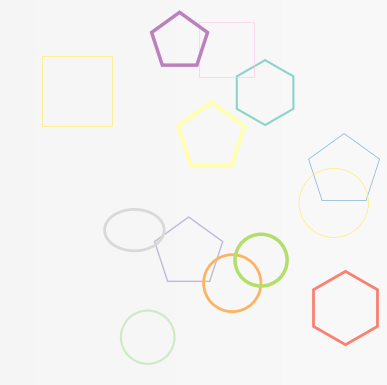[{"shape": "hexagon", "thickness": 1.5, "radius": 0.42, "center": [0.684, 0.76]}, {"shape": "pentagon", "thickness": 3, "radius": 0.45, "center": [0.545, 0.645]}, {"shape": "pentagon", "thickness": 1, "radius": 0.46, "center": [0.487, 0.344]}, {"shape": "hexagon", "thickness": 2, "radius": 0.48, "center": [0.892, 0.2]}, {"shape": "pentagon", "thickness": 0.5, "radius": 0.48, "center": [0.888, 0.557]}, {"shape": "circle", "thickness": 2, "radius": 0.37, "center": [0.599, 0.265]}, {"shape": "circle", "thickness": 2.5, "radius": 0.34, "center": [0.674, 0.324]}, {"shape": "square", "thickness": 0.5, "radius": 0.35, "center": [0.585, 0.872]}, {"shape": "oval", "thickness": 2, "radius": 0.38, "center": [0.347, 0.402]}, {"shape": "pentagon", "thickness": 2.5, "radius": 0.38, "center": [0.463, 0.892]}, {"shape": "circle", "thickness": 1.5, "radius": 0.35, "center": [0.381, 0.124]}, {"shape": "square", "thickness": 0.5, "radius": 0.45, "center": [0.199, 0.764]}, {"shape": "circle", "thickness": 0.5, "radius": 0.45, "center": [0.861, 0.473]}]